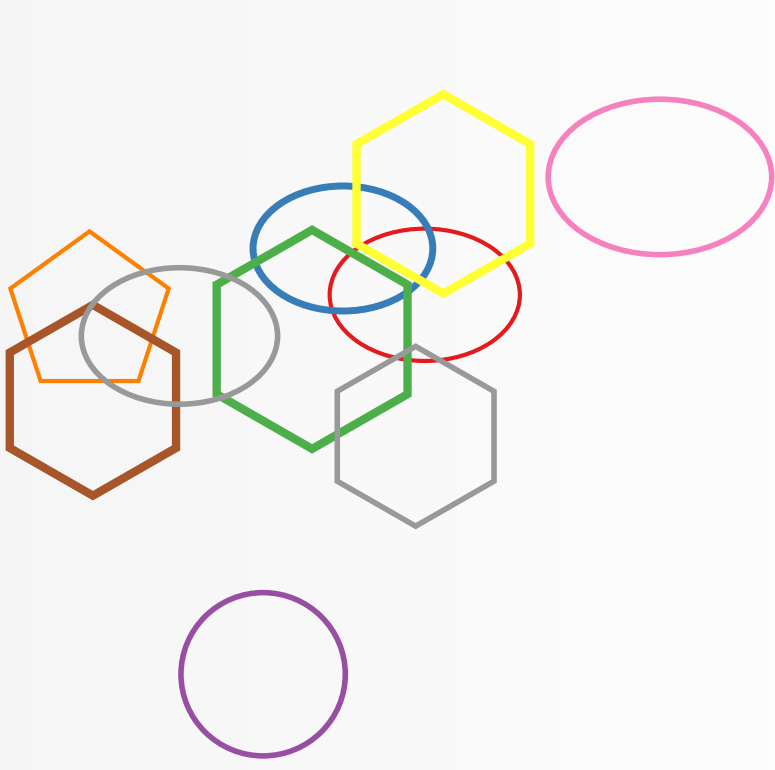[{"shape": "oval", "thickness": 1.5, "radius": 0.61, "center": [0.548, 0.617]}, {"shape": "oval", "thickness": 2.5, "radius": 0.58, "center": [0.442, 0.677]}, {"shape": "hexagon", "thickness": 3, "radius": 0.71, "center": [0.403, 0.559]}, {"shape": "circle", "thickness": 2, "radius": 0.53, "center": [0.34, 0.124]}, {"shape": "pentagon", "thickness": 1.5, "radius": 0.54, "center": [0.116, 0.592]}, {"shape": "hexagon", "thickness": 3, "radius": 0.65, "center": [0.572, 0.748]}, {"shape": "hexagon", "thickness": 3, "radius": 0.62, "center": [0.12, 0.48]}, {"shape": "oval", "thickness": 2, "radius": 0.72, "center": [0.852, 0.77]}, {"shape": "oval", "thickness": 2, "radius": 0.63, "center": [0.232, 0.564]}, {"shape": "hexagon", "thickness": 2, "radius": 0.58, "center": [0.536, 0.433]}]